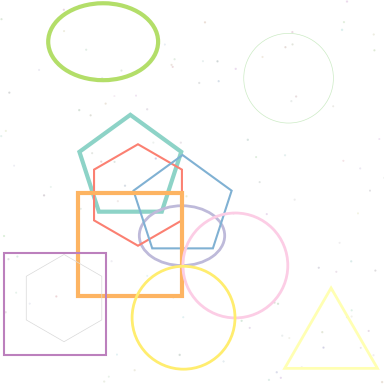[{"shape": "pentagon", "thickness": 3, "radius": 0.7, "center": [0.339, 0.563]}, {"shape": "triangle", "thickness": 2, "radius": 0.7, "center": [0.86, 0.113]}, {"shape": "oval", "thickness": 2, "radius": 0.55, "center": [0.473, 0.388]}, {"shape": "hexagon", "thickness": 1.5, "radius": 0.66, "center": [0.358, 0.494]}, {"shape": "pentagon", "thickness": 1.5, "radius": 0.67, "center": [0.474, 0.463]}, {"shape": "square", "thickness": 3, "radius": 0.67, "center": [0.337, 0.365]}, {"shape": "oval", "thickness": 3, "radius": 0.71, "center": [0.268, 0.892]}, {"shape": "circle", "thickness": 2, "radius": 0.68, "center": [0.611, 0.31]}, {"shape": "hexagon", "thickness": 0.5, "radius": 0.57, "center": [0.166, 0.226]}, {"shape": "square", "thickness": 1.5, "radius": 0.66, "center": [0.143, 0.21]}, {"shape": "circle", "thickness": 0.5, "radius": 0.58, "center": [0.75, 0.797]}, {"shape": "circle", "thickness": 2, "radius": 0.67, "center": [0.477, 0.175]}]